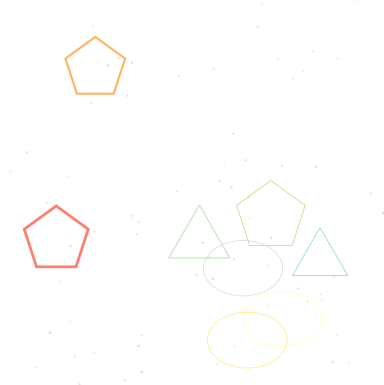[{"shape": "triangle", "thickness": 0.5, "radius": 0.42, "center": [0.831, 0.326]}, {"shape": "oval", "thickness": 0.5, "radius": 0.52, "center": [0.735, 0.172]}, {"shape": "pentagon", "thickness": 2, "radius": 0.44, "center": [0.146, 0.378]}, {"shape": "pentagon", "thickness": 1.5, "radius": 0.41, "center": [0.248, 0.823]}, {"shape": "pentagon", "thickness": 0.5, "radius": 0.47, "center": [0.704, 0.438]}, {"shape": "oval", "thickness": 0.5, "radius": 0.51, "center": [0.632, 0.303]}, {"shape": "triangle", "thickness": 1, "radius": 0.46, "center": [0.518, 0.376]}, {"shape": "oval", "thickness": 0.5, "radius": 0.52, "center": [0.642, 0.117]}]